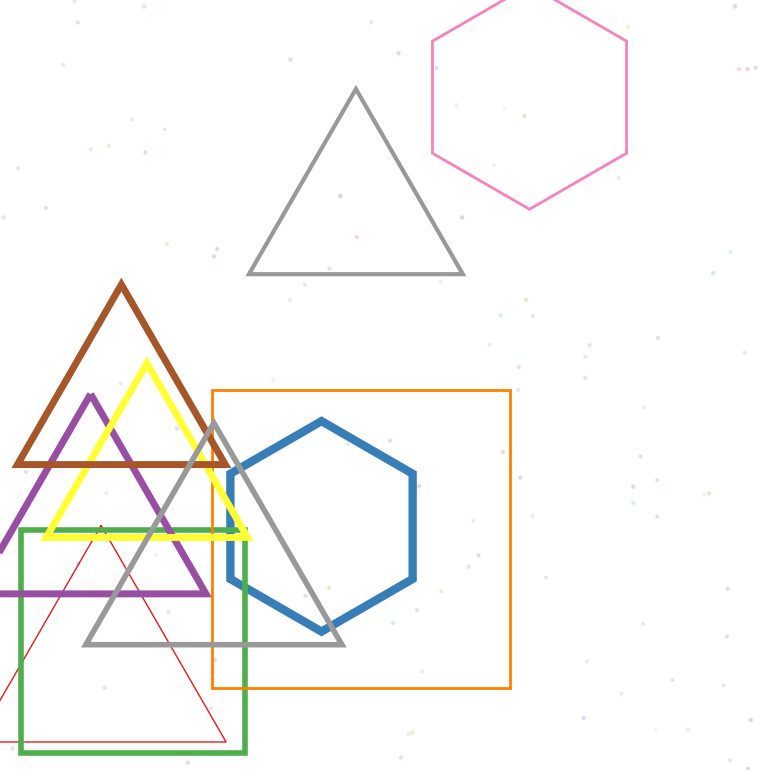[{"shape": "triangle", "thickness": 0.5, "radius": 0.94, "center": [0.131, 0.13]}, {"shape": "hexagon", "thickness": 3, "radius": 0.68, "center": [0.418, 0.316]}, {"shape": "square", "thickness": 2, "radius": 0.73, "center": [0.173, 0.167]}, {"shape": "triangle", "thickness": 2.5, "radius": 0.86, "center": [0.118, 0.315]}, {"shape": "square", "thickness": 1, "radius": 0.97, "center": [0.469, 0.3]}, {"shape": "triangle", "thickness": 2.5, "radius": 0.75, "center": [0.191, 0.377]}, {"shape": "triangle", "thickness": 2.5, "radius": 0.78, "center": [0.158, 0.475]}, {"shape": "hexagon", "thickness": 1, "radius": 0.73, "center": [0.688, 0.874]}, {"shape": "triangle", "thickness": 1.5, "radius": 0.8, "center": [0.462, 0.724]}, {"shape": "triangle", "thickness": 2, "radius": 0.96, "center": [0.278, 0.259]}]